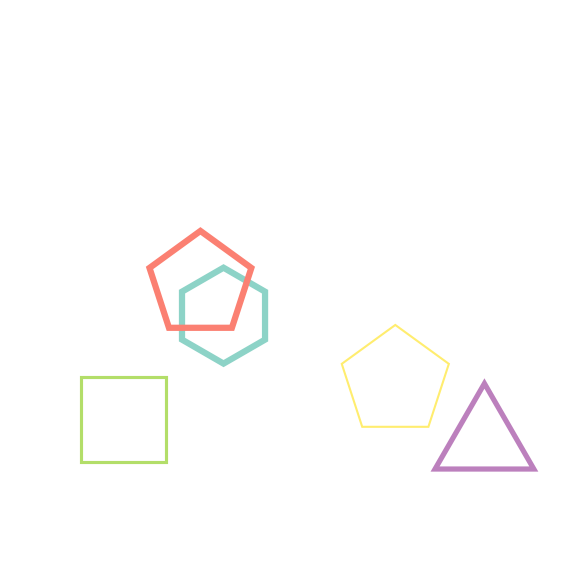[{"shape": "hexagon", "thickness": 3, "radius": 0.42, "center": [0.387, 0.453]}, {"shape": "pentagon", "thickness": 3, "radius": 0.46, "center": [0.347, 0.507]}, {"shape": "square", "thickness": 1.5, "radius": 0.37, "center": [0.214, 0.273]}, {"shape": "triangle", "thickness": 2.5, "radius": 0.49, "center": [0.839, 0.236]}, {"shape": "pentagon", "thickness": 1, "radius": 0.49, "center": [0.685, 0.339]}]